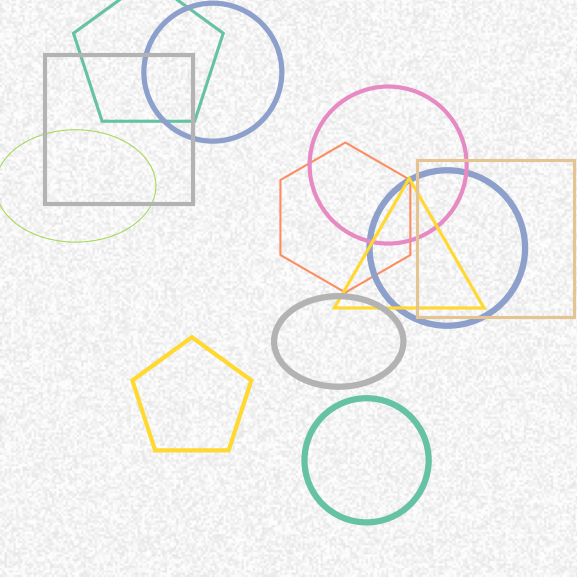[{"shape": "circle", "thickness": 3, "radius": 0.54, "center": [0.635, 0.202]}, {"shape": "pentagon", "thickness": 1.5, "radius": 0.68, "center": [0.257, 0.899]}, {"shape": "hexagon", "thickness": 1, "radius": 0.65, "center": [0.598, 0.622]}, {"shape": "circle", "thickness": 3, "radius": 0.67, "center": [0.775, 0.57]}, {"shape": "circle", "thickness": 2.5, "radius": 0.6, "center": [0.369, 0.874]}, {"shape": "circle", "thickness": 2, "radius": 0.68, "center": [0.672, 0.713]}, {"shape": "oval", "thickness": 0.5, "radius": 0.7, "center": [0.131, 0.677]}, {"shape": "triangle", "thickness": 1.5, "radius": 0.75, "center": [0.709, 0.541]}, {"shape": "pentagon", "thickness": 2, "radius": 0.54, "center": [0.332, 0.307]}, {"shape": "square", "thickness": 1.5, "radius": 0.68, "center": [0.858, 0.587]}, {"shape": "oval", "thickness": 3, "radius": 0.56, "center": [0.587, 0.408]}, {"shape": "square", "thickness": 2, "radius": 0.64, "center": [0.206, 0.775]}]